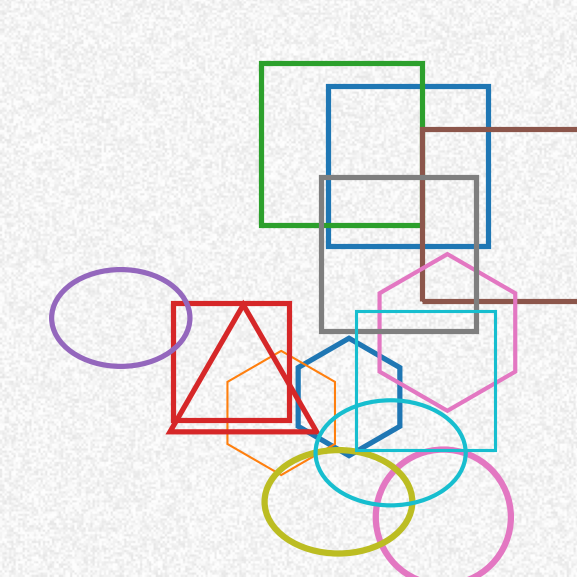[{"shape": "hexagon", "thickness": 2.5, "radius": 0.51, "center": [0.604, 0.312]}, {"shape": "square", "thickness": 2.5, "radius": 0.69, "center": [0.706, 0.712]}, {"shape": "hexagon", "thickness": 1, "radius": 0.54, "center": [0.487, 0.284]}, {"shape": "square", "thickness": 2.5, "radius": 0.7, "center": [0.591, 0.749]}, {"shape": "square", "thickness": 2.5, "radius": 0.5, "center": [0.4, 0.373]}, {"shape": "triangle", "thickness": 2.5, "radius": 0.73, "center": [0.421, 0.325]}, {"shape": "oval", "thickness": 2.5, "radius": 0.6, "center": [0.209, 0.449]}, {"shape": "square", "thickness": 2.5, "radius": 0.74, "center": [0.88, 0.627]}, {"shape": "hexagon", "thickness": 2, "radius": 0.68, "center": [0.775, 0.423]}, {"shape": "circle", "thickness": 3, "radius": 0.58, "center": [0.768, 0.104]}, {"shape": "square", "thickness": 2.5, "radius": 0.67, "center": [0.69, 0.56]}, {"shape": "oval", "thickness": 3, "radius": 0.64, "center": [0.586, 0.13]}, {"shape": "oval", "thickness": 2, "radius": 0.65, "center": [0.676, 0.215]}, {"shape": "square", "thickness": 1.5, "radius": 0.6, "center": [0.736, 0.34]}]